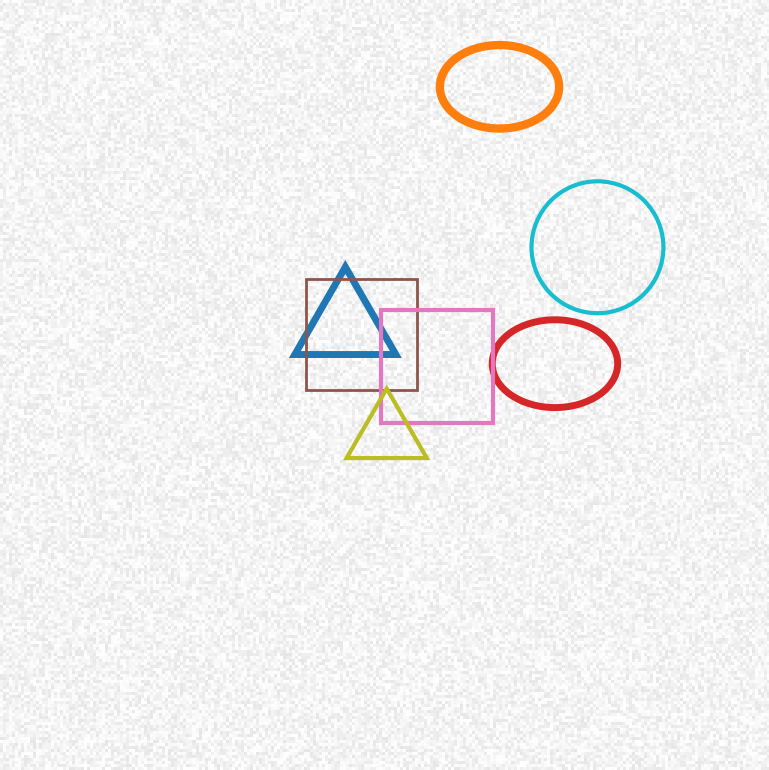[{"shape": "triangle", "thickness": 2.5, "radius": 0.38, "center": [0.448, 0.577]}, {"shape": "oval", "thickness": 3, "radius": 0.39, "center": [0.649, 0.887]}, {"shape": "oval", "thickness": 2.5, "radius": 0.41, "center": [0.721, 0.528]}, {"shape": "square", "thickness": 1, "radius": 0.36, "center": [0.469, 0.566]}, {"shape": "square", "thickness": 1.5, "radius": 0.37, "center": [0.567, 0.524]}, {"shape": "triangle", "thickness": 1.5, "radius": 0.3, "center": [0.502, 0.435]}, {"shape": "circle", "thickness": 1.5, "radius": 0.43, "center": [0.776, 0.679]}]